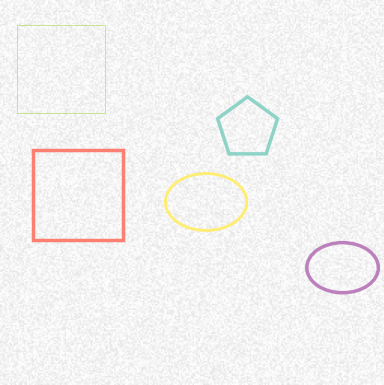[{"shape": "pentagon", "thickness": 2.5, "radius": 0.41, "center": [0.643, 0.667]}, {"shape": "square", "thickness": 2.5, "radius": 0.58, "center": [0.202, 0.493]}, {"shape": "square", "thickness": 0.5, "radius": 0.57, "center": [0.158, 0.821]}, {"shape": "oval", "thickness": 2.5, "radius": 0.46, "center": [0.89, 0.305]}, {"shape": "oval", "thickness": 2, "radius": 0.53, "center": [0.535, 0.475]}]